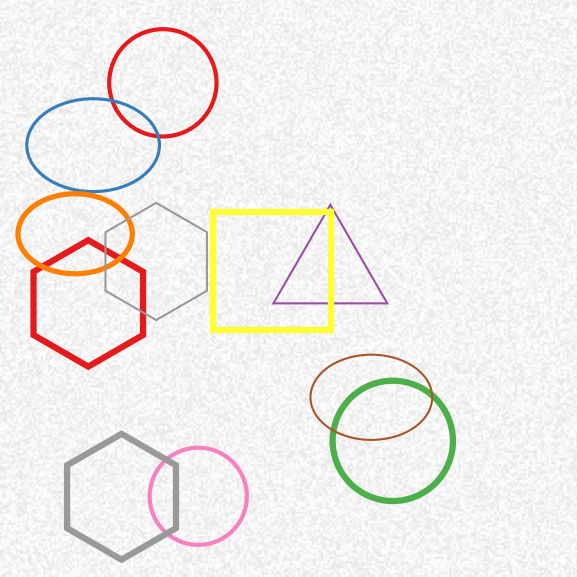[{"shape": "hexagon", "thickness": 3, "radius": 0.55, "center": [0.153, 0.474]}, {"shape": "circle", "thickness": 2, "radius": 0.46, "center": [0.282, 0.856]}, {"shape": "oval", "thickness": 1.5, "radius": 0.57, "center": [0.161, 0.748]}, {"shape": "circle", "thickness": 3, "radius": 0.52, "center": [0.68, 0.236]}, {"shape": "triangle", "thickness": 1, "radius": 0.57, "center": [0.572, 0.531]}, {"shape": "oval", "thickness": 2.5, "radius": 0.49, "center": [0.13, 0.594]}, {"shape": "square", "thickness": 3, "radius": 0.51, "center": [0.47, 0.53]}, {"shape": "oval", "thickness": 1, "radius": 0.53, "center": [0.643, 0.311]}, {"shape": "circle", "thickness": 2, "radius": 0.42, "center": [0.343, 0.14]}, {"shape": "hexagon", "thickness": 1, "radius": 0.51, "center": [0.27, 0.546]}, {"shape": "hexagon", "thickness": 3, "radius": 0.54, "center": [0.21, 0.139]}]